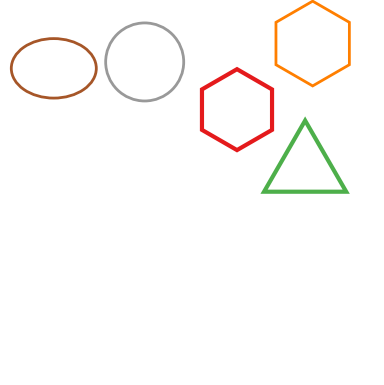[{"shape": "hexagon", "thickness": 3, "radius": 0.53, "center": [0.616, 0.715]}, {"shape": "triangle", "thickness": 3, "radius": 0.62, "center": [0.793, 0.564]}, {"shape": "hexagon", "thickness": 2, "radius": 0.55, "center": [0.812, 0.887]}, {"shape": "oval", "thickness": 2, "radius": 0.55, "center": [0.14, 0.822]}, {"shape": "circle", "thickness": 2, "radius": 0.51, "center": [0.376, 0.839]}]